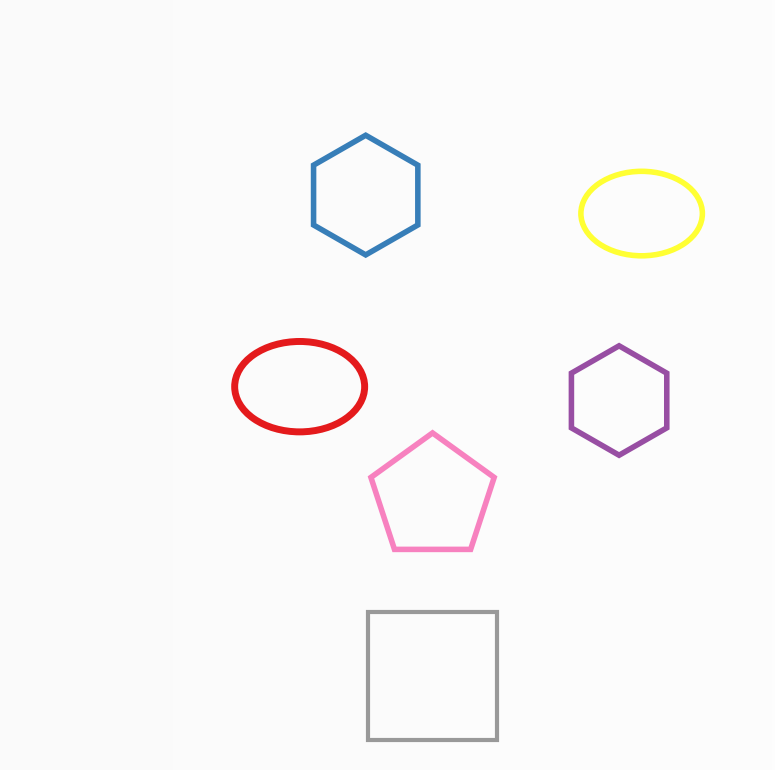[{"shape": "oval", "thickness": 2.5, "radius": 0.42, "center": [0.387, 0.498]}, {"shape": "hexagon", "thickness": 2, "radius": 0.39, "center": [0.472, 0.747]}, {"shape": "hexagon", "thickness": 2, "radius": 0.36, "center": [0.799, 0.48]}, {"shape": "oval", "thickness": 2, "radius": 0.39, "center": [0.828, 0.723]}, {"shape": "pentagon", "thickness": 2, "radius": 0.42, "center": [0.558, 0.354]}, {"shape": "square", "thickness": 1.5, "radius": 0.42, "center": [0.559, 0.122]}]